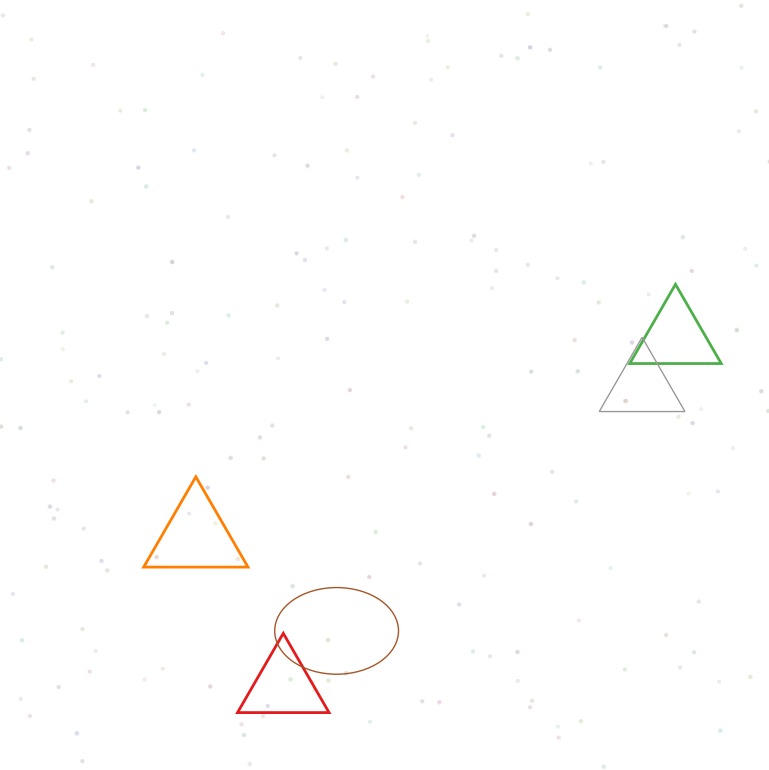[{"shape": "triangle", "thickness": 1, "radius": 0.34, "center": [0.368, 0.109]}, {"shape": "triangle", "thickness": 1, "radius": 0.34, "center": [0.877, 0.562]}, {"shape": "triangle", "thickness": 1, "radius": 0.39, "center": [0.254, 0.303]}, {"shape": "oval", "thickness": 0.5, "radius": 0.4, "center": [0.437, 0.181]}, {"shape": "triangle", "thickness": 0.5, "radius": 0.32, "center": [0.834, 0.498]}]